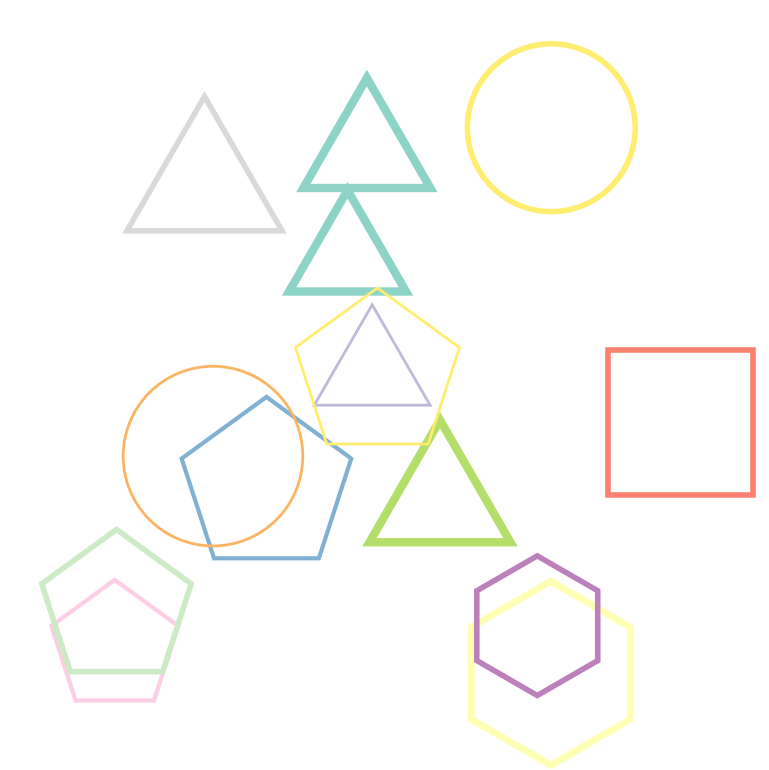[{"shape": "triangle", "thickness": 3, "radius": 0.48, "center": [0.476, 0.803]}, {"shape": "triangle", "thickness": 3, "radius": 0.44, "center": [0.451, 0.665]}, {"shape": "hexagon", "thickness": 2.5, "radius": 0.6, "center": [0.715, 0.126]}, {"shape": "triangle", "thickness": 1, "radius": 0.43, "center": [0.483, 0.517]}, {"shape": "square", "thickness": 2, "radius": 0.47, "center": [0.883, 0.451]}, {"shape": "pentagon", "thickness": 1.5, "radius": 0.58, "center": [0.346, 0.369]}, {"shape": "circle", "thickness": 1, "radius": 0.58, "center": [0.277, 0.408]}, {"shape": "triangle", "thickness": 3, "radius": 0.53, "center": [0.571, 0.349]}, {"shape": "pentagon", "thickness": 1.5, "radius": 0.43, "center": [0.149, 0.16]}, {"shape": "triangle", "thickness": 2, "radius": 0.58, "center": [0.266, 0.758]}, {"shape": "hexagon", "thickness": 2, "radius": 0.45, "center": [0.698, 0.187]}, {"shape": "pentagon", "thickness": 2, "radius": 0.51, "center": [0.151, 0.21]}, {"shape": "pentagon", "thickness": 1, "radius": 0.56, "center": [0.49, 0.514]}, {"shape": "circle", "thickness": 2, "radius": 0.54, "center": [0.716, 0.834]}]